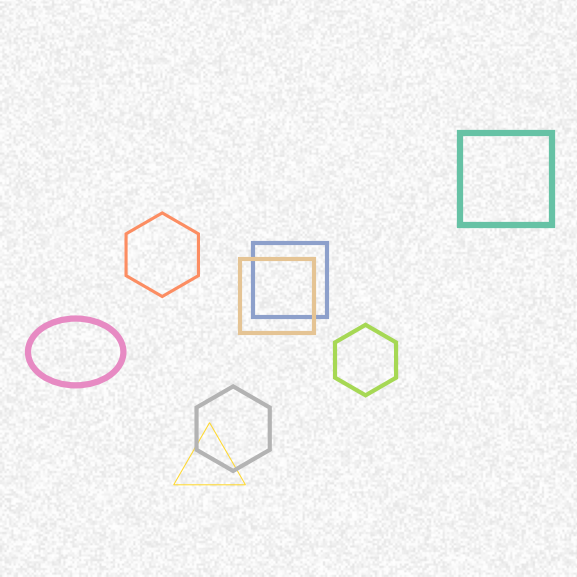[{"shape": "square", "thickness": 3, "radius": 0.4, "center": [0.876, 0.69]}, {"shape": "hexagon", "thickness": 1.5, "radius": 0.36, "center": [0.281, 0.558]}, {"shape": "square", "thickness": 2, "radius": 0.32, "center": [0.502, 0.515]}, {"shape": "oval", "thickness": 3, "radius": 0.41, "center": [0.131, 0.39]}, {"shape": "hexagon", "thickness": 2, "radius": 0.31, "center": [0.633, 0.376]}, {"shape": "triangle", "thickness": 0.5, "radius": 0.36, "center": [0.363, 0.196]}, {"shape": "square", "thickness": 2, "radius": 0.32, "center": [0.479, 0.487]}, {"shape": "hexagon", "thickness": 2, "radius": 0.37, "center": [0.404, 0.257]}]